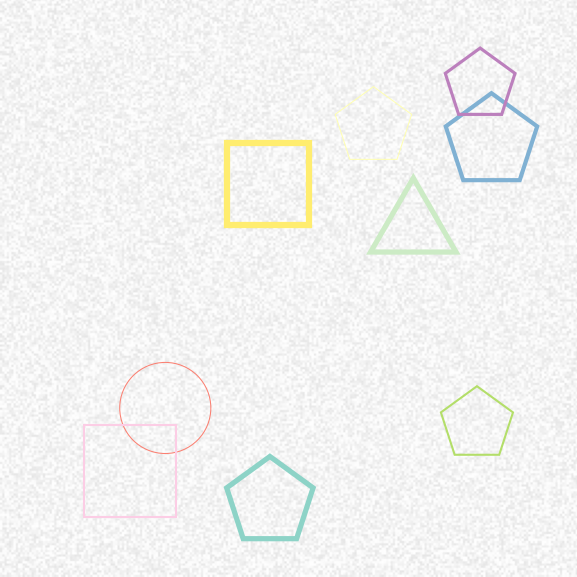[{"shape": "pentagon", "thickness": 2.5, "radius": 0.39, "center": [0.467, 0.13]}, {"shape": "pentagon", "thickness": 0.5, "radius": 0.35, "center": [0.647, 0.78]}, {"shape": "circle", "thickness": 0.5, "radius": 0.39, "center": [0.286, 0.293]}, {"shape": "pentagon", "thickness": 2, "radius": 0.42, "center": [0.851, 0.755]}, {"shape": "pentagon", "thickness": 1, "radius": 0.33, "center": [0.826, 0.265]}, {"shape": "square", "thickness": 1, "radius": 0.4, "center": [0.225, 0.183]}, {"shape": "pentagon", "thickness": 1.5, "radius": 0.32, "center": [0.831, 0.852]}, {"shape": "triangle", "thickness": 2.5, "radius": 0.43, "center": [0.716, 0.605]}, {"shape": "square", "thickness": 3, "radius": 0.35, "center": [0.464, 0.68]}]